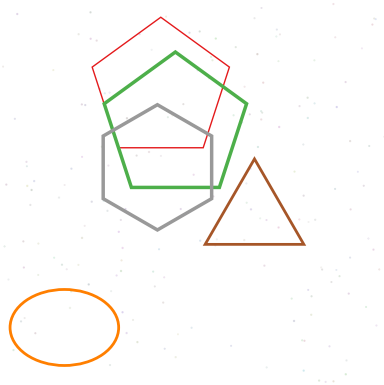[{"shape": "pentagon", "thickness": 1, "radius": 0.94, "center": [0.418, 0.768]}, {"shape": "pentagon", "thickness": 2.5, "radius": 0.97, "center": [0.456, 0.67]}, {"shape": "oval", "thickness": 2, "radius": 0.71, "center": [0.167, 0.149]}, {"shape": "triangle", "thickness": 2, "radius": 0.74, "center": [0.661, 0.439]}, {"shape": "hexagon", "thickness": 2.5, "radius": 0.81, "center": [0.409, 0.565]}]